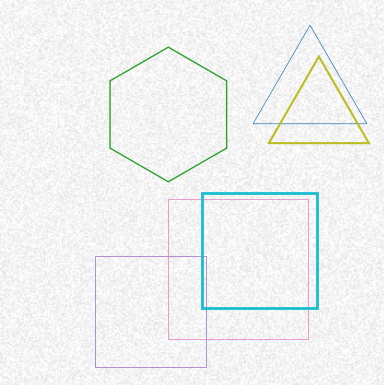[{"shape": "triangle", "thickness": 0.5, "radius": 0.85, "center": [0.805, 0.764]}, {"shape": "hexagon", "thickness": 1, "radius": 0.87, "center": [0.437, 0.703]}, {"shape": "square", "thickness": 0.5, "radius": 0.72, "center": [0.391, 0.191]}, {"shape": "square", "thickness": 0.5, "radius": 0.91, "center": [0.619, 0.301]}, {"shape": "triangle", "thickness": 1.5, "radius": 0.75, "center": [0.828, 0.703]}, {"shape": "square", "thickness": 2, "radius": 0.75, "center": [0.674, 0.35]}]